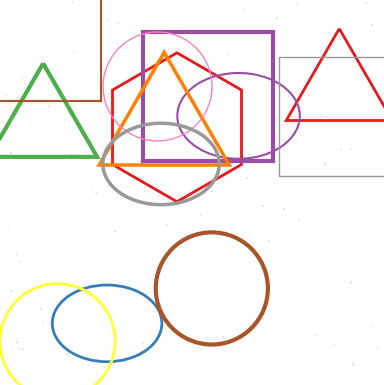[{"shape": "hexagon", "thickness": 2, "radius": 0.97, "center": [0.46, 0.669]}, {"shape": "triangle", "thickness": 2, "radius": 0.8, "center": [0.881, 0.767]}, {"shape": "oval", "thickness": 2, "radius": 0.71, "center": [0.278, 0.16]}, {"shape": "triangle", "thickness": 3, "radius": 0.81, "center": [0.112, 0.673]}, {"shape": "oval", "thickness": 1.5, "radius": 0.8, "center": [0.62, 0.699]}, {"shape": "square", "thickness": 3, "radius": 0.84, "center": [0.54, 0.75]}, {"shape": "triangle", "thickness": 2.5, "radius": 0.98, "center": [0.426, 0.669]}, {"shape": "circle", "thickness": 2, "radius": 0.75, "center": [0.15, 0.114]}, {"shape": "circle", "thickness": 3, "radius": 0.73, "center": [0.55, 0.251]}, {"shape": "square", "thickness": 1.5, "radius": 0.8, "center": [0.103, 0.896]}, {"shape": "circle", "thickness": 1, "radius": 0.71, "center": [0.409, 0.775]}, {"shape": "square", "thickness": 1, "radius": 0.77, "center": [0.878, 0.698]}, {"shape": "oval", "thickness": 2.5, "radius": 0.76, "center": [0.418, 0.574]}]